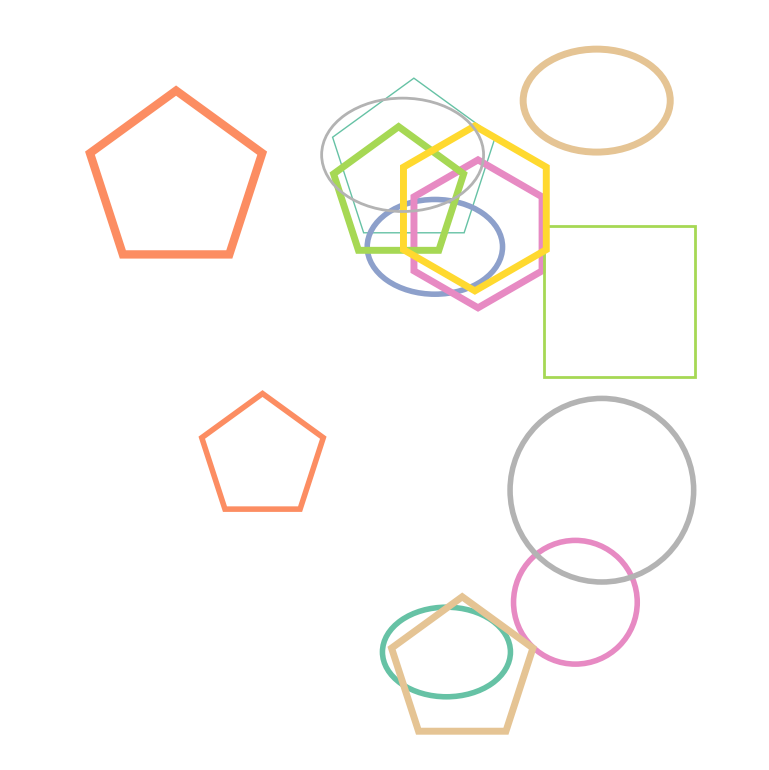[{"shape": "pentagon", "thickness": 0.5, "radius": 0.56, "center": [0.538, 0.787]}, {"shape": "oval", "thickness": 2, "radius": 0.42, "center": [0.58, 0.153]}, {"shape": "pentagon", "thickness": 3, "radius": 0.59, "center": [0.229, 0.765]}, {"shape": "pentagon", "thickness": 2, "radius": 0.41, "center": [0.341, 0.406]}, {"shape": "oval", "thickness": 2, "radius": 0.44, "center": [0.565, 0.679]}, {"shape": "hexagon", "thickness": 2.5, "radius": 0.48, "center": [0.621, 0.696]}, {"shape": "circle", "thickness": 2, "radius": 0.4, "center": [0.747, 0.218]}, {"shape": "square", "thickness": 1, "radius": 0.49, "center": [0.805, 0.609]}, {"shape": "pentagon", "thickness": 2.5, "radius": 0.44, "center": [0.518, 0.747]}, {"shape": "hexagon", "thickness": 2.5, "radius": 0.54, "center": [0.617, 0.729]}, {"shape": "pentagon", "thickness": 2.5, "radius": 0.48, "center": [0.6, 0.128]}, {"shape": "oval", "thickness": 2.5, "radius": 0.48, "center": [0.775, 0.869]}, {"shape": "circle", "thickness": 2, "radius": 0.6, "center": [0.782, 0.363]}, {"shape": "oval", "thickness": 1, "radius": 0.53, "center": [0.523, 0.799]}]